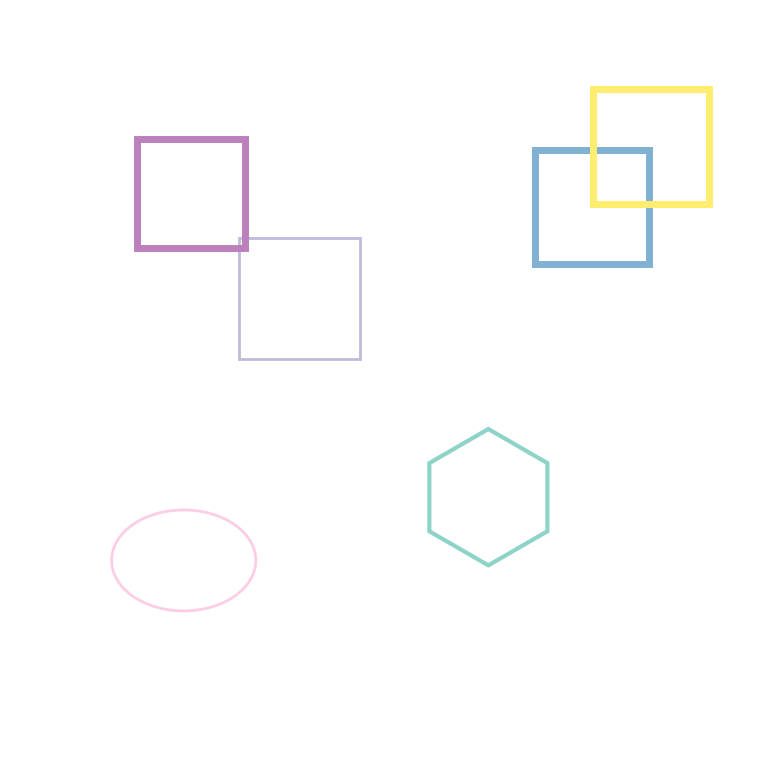[{"shape": "hexagon", "thickness": 1.5, "radius": 0.44, "center": [0.634, 0.354]}, {"shape": "square", "thickness": 1, "radius": 0.39, "center": [0.389, 0.612]}, {"shape": "square", "thickness": 2.5, "radius": 0.37, "center": [0.769, 0.731]}, {"shape": "oval", "thickness": 1, "radius": 0.47, "center": [0.239, 0.272]}, {"shape": "square", "thickness": 2.5, "radius": 0.35, "center": [0.248, 0.749]}, {"shape": "square", "thickness": 2.5, "radius": 0.38, "center": [0.846, 0.81]}]